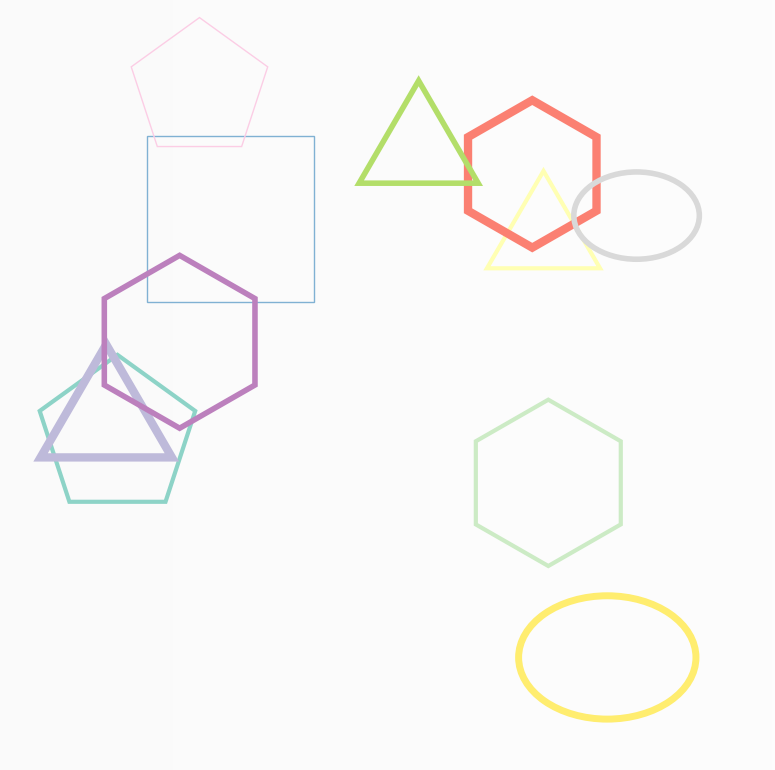[{"shape": "pentagon", "thickness": 1.5, "radius": 0.53, "center": [0.152, 0.434]}, {"shape": "triangle", "thickness": 1.5, "radius": 0.42, "center": [0.701, 0.694]}, {"shape": "triangle", "thickness": 3, "radius": 0.49, "center": [0.137, 0.455]}, {"shape": "hexagon", "thickness": 3, "radius": 0.48, "center": [0.687, 0.774]}, {"shape": "square", "thickness": 0.5, "radius": 0.54, "center": [0.297, 0.715]}, {"shape": "triangle", "thickness": 2, "radius": 0.44, "center": [0.54, 0.806]}, {"shape": "pentagon", "thickness": 0.5, "radius": 0.46, "center": [0.257, 0.885]}, {"shape": "oval", "thickness": 2, "radius": 0.4, "center": [0.821, 0.72]}, {"shape": "hexagon", "thickness": 2, "radius": 0.56, "center": [0.232, 0.556]}, {"shape": "hexagon", "thickness": 1.5, "radius": 0.54, "center": [0.707, 0.373]}, {"shape": "oval", "thickness": 2.5, "radius": 0.57, "center": [0.784, 0.146]}]